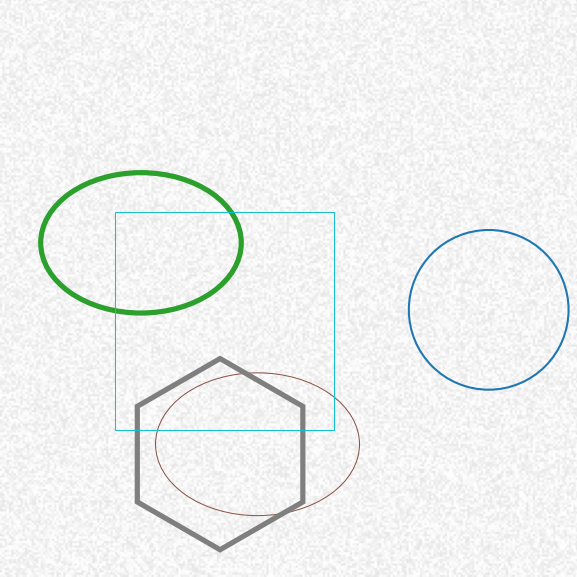[{"shape": "circle", "thickness": 1, "radius": 0.69, "center": [0.846, 0.463]}, {"shape": "oval", "thickness": 2.5, "radius": 0.87, "center": [0.244, 0.579]}, {"shape": "oval", "thickness": 0.5, "radius": 0.88, "center": [0.446, 0.23]}, {"shape": "hexagon", "thickness": 2.5, "radius": 0.83, "center": [0.381, 0.213]}, {"shape": "square", "thickness": 0.5, "radius": 0.95, "center": [0.389, 0.443]}]